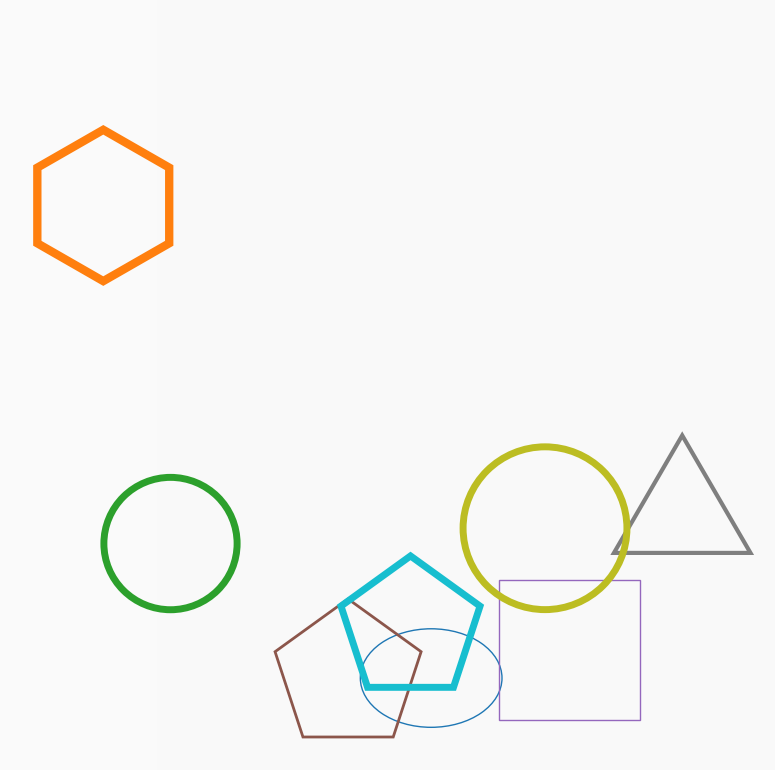[{"shape": "oval", "thickness": 0.5, "radius": 0.46, "center": [0.556, 0.119]}, {"shape": "hexagon", "thickness": 3, "radius": 0.49, "center": [0.133, 0.733]}, {"shape": "circle", "thickness": 2.5, "radius": 0.43, "center": [0.22, 0.294]}, {"shape": "square", "thickness": 0.5, "radius": 0.45, "center": [0.735, 0.155]}, {"shape": "pentagon", "thickness": 1, "radius": 0.5, "center": [0.449, 0.123]}, {"shape": "triangle", "thickness": 1.5, "radius": 0.51, "center": [0.88, 0.333]}, {"shape": "circle", "thickness": 2.5, "radius": 0.53, "center": [0.703, 0.314]}, {"shape": "pentagon", "thickness": 2.5, "radius": 0.47, "center": [0.53, 0.184]}]